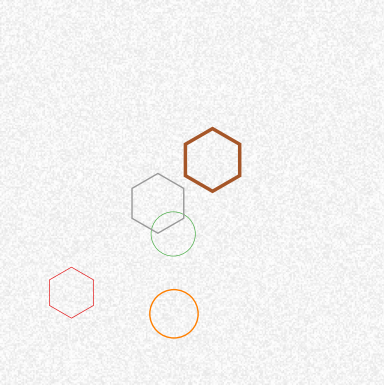[{"shape": "hexagon", "thickness": 0.5, "radius": 0.33, "center": [0.186, 0.24]}, {"shape": "circle", "thickness": 0.5, "radius": 0.29, "center": [0.45, 0.392]}, {"shape": "circle", "thickness": 1, "radius": 0.31, "center": [0.452, 0.185]}, {"shape": "hexagon", "thickness": 2.5, "radius": 0.41, "center": [0.552, 0.585]}, {"shape": "hexagon", "thickness": 1, "radius": 0.39, "center": [0.41, 0.472]}]